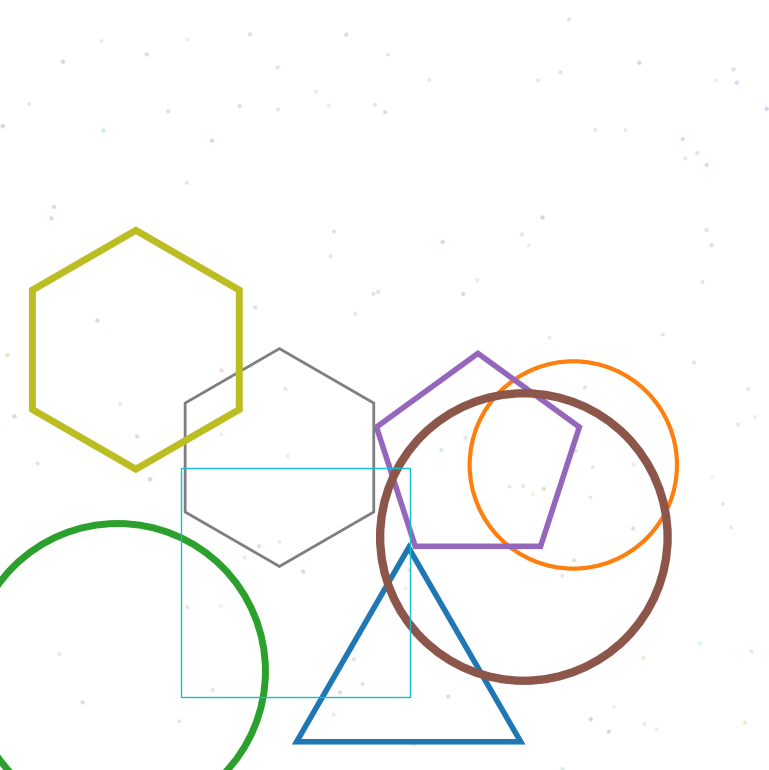[{"shape": "triangle", "thickness": 2, "radius": 0.84, "center": [0.531, 0.121]}, {"shape": "circle", "thickness": 1.5, "radius": 0.67, "center": [0.745, 0.396]}, {"shape": "circle", "thickness": 2.5, "radius": 0.96, "center": [0.153, 0.128]}, {"shape": "pentagon", "thickness": 2, "radius": 0.69, "center": [0.621, 0.403]}, {"shape": "circle", "thickness": 3, "radius": 0.93, "center": [0.68, 0.303]}, {"shape": "hexagon", "thickness": 1, "radius": 0.71, "center": [0.363, 0.406]}, {"shape": "hexagon", "thickness": 2.5, "radius": 0.78, "center": [0.176, 0.546]}, {"shape": "square", "thickness": 0.5, "radius": 0.74, "center": [0.384, 0.244]}]